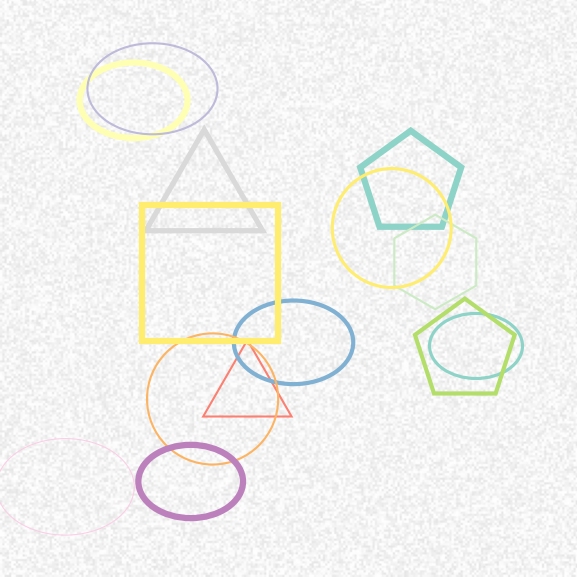[{"shape": "oval", "thickness": 1.5, "radius": 0.4, "center": [0.824, 0.4]}, {"shape": "pentagon", "thickness": 3, "radius": 0.46, "center": [0.711, 0.681]}, {"shape": "oval", "thickness": 3, "radius": 0.47, "center": [0.231, 0.825]}, {"shape": "oval", "thickness": 1, "radius": 0.56, "center": [0.264, 0.845]}, {"shape": "triangle", "thickness": 1, "radius": 0.44, "center": [0.428, 0.322]}, {"shape": "oval", "thickness": 2, "radius": 0.52, "center": [0.508, 0.406]}, {"shape": "circle", "thickness": 1, "radius": 0.57, "center": [0.368, 0.308]}, {"shape": "pentagon", "thickness": 2, "radius": 0.45, "center": [0.805, 0.391]}, {"shape": "oval", "thickness": 0.5, "radius": 0.6, "center": [0.113, 0.156]}, {"shape": "triangle", "thickness": 2.5, "radius": 0.58, "center": [0.354, 0.658]}, {"shape": "oval", "thickness": 3, "radius": 0.45, "center": [0.33, 0.165]}, {"shape": "hexagon", "thickness": 1, "radius": 0.41, "center": [0.754, 0.546]}, {"shape": "square", "thickness": 3, "radius": 0.59, "center": [0.363, 0.526]}, {"shape": "circle", "thickness": 1.5, "radius": 0.51, "center": [0.678, 0.604]}]